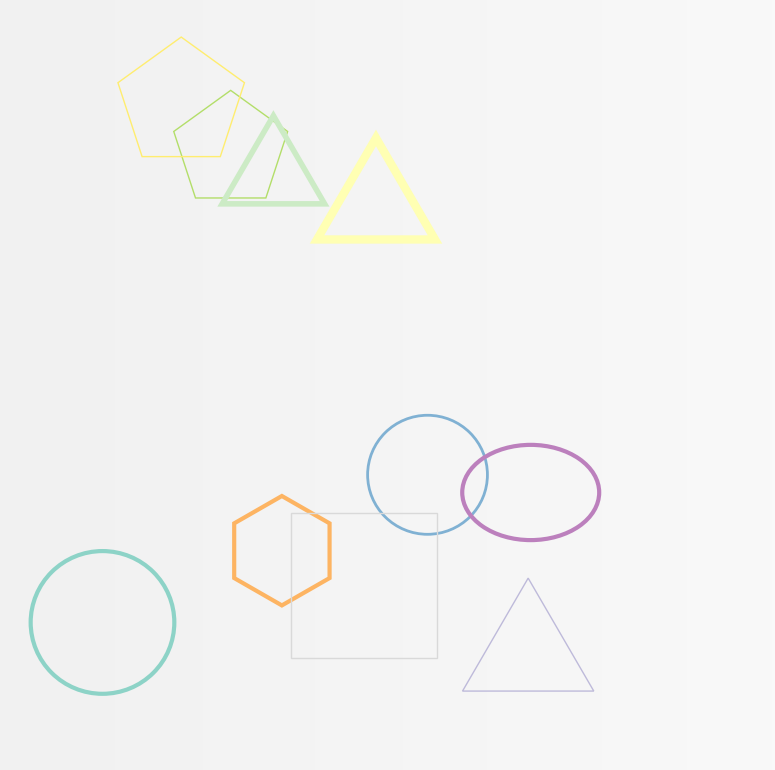[{"shape": "circle", "thickness": 1.5, "radius": 0.46, "center": [0.132, 0.192]}, {"shape": "triangle", "thickness": 3, "radius": 0.44, "center": [0.485, 0.733]}, {"shape": "triangle", "thickness": 0.5, "radius": 0.49, "center": [0.681, 0.151]}, {"shape": "circle", "thickness": 1, "radius": 0.39, "center": [0.552, 0.383]}, {"shape": "hexagon", "thickness": 1.5, "radius": 0.36, "center": [0.364, 0.285]}, {"shape": "pentagon", "thickness": 0.5, "radius": 0.39, "center": [0.298, 0.805]}, {"shape": "square", "thickness": 0.5, "radius": 0.47, "center": [0.469, 0.239]}, {"shape": "oval", "thickness": 1.5, "radius": 0.44, "center": [0.685, 0.36]}, {"shape": "triangle", "thickness": 2, "radius": 0.38, "center": [0.353, 0.773]}, {"shape": "pentagon", "thickness": 0.5, "radius": 0.43, "center": [0.234, 0.866]}]